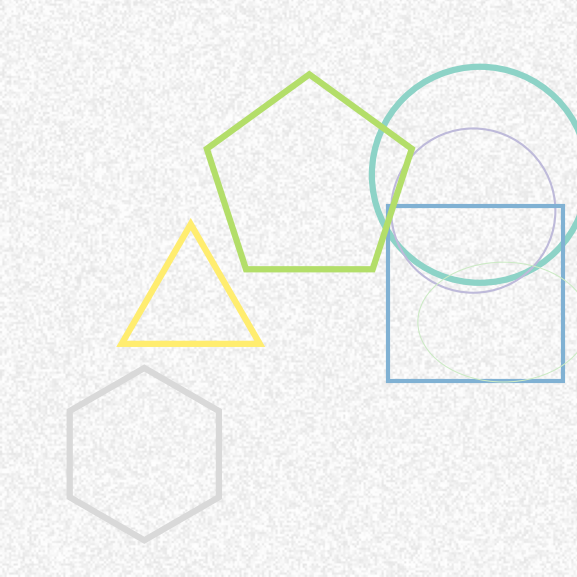[{"shape": "circle", "thickness": 3, "radius": 0.94, "center": [0.831, 0.697]}, {"shape": "circle", "thickness": 1, "radius": 0.71, "center": [0.819, 0.634]}, {"shape": "square", "thickness": 2, "radius": 0.76, "center": [0.823, 0.491]}, {"shape": "pentagon", "thickness": 3, "radius": 0.93, "center": [0.536, 0.684]}, {"shape": "hexagon", "thickness": 3, "radius": 0.75, "center": [0.25, 0.213]}, {"shape": "oval", "thickness": 0.5, "radius": 0.74, "center": [0.872, 0.441]}, {"shape": "triangle", "thickness": 3, "radius": 0.69, "center": [0.33, 0.473]}]